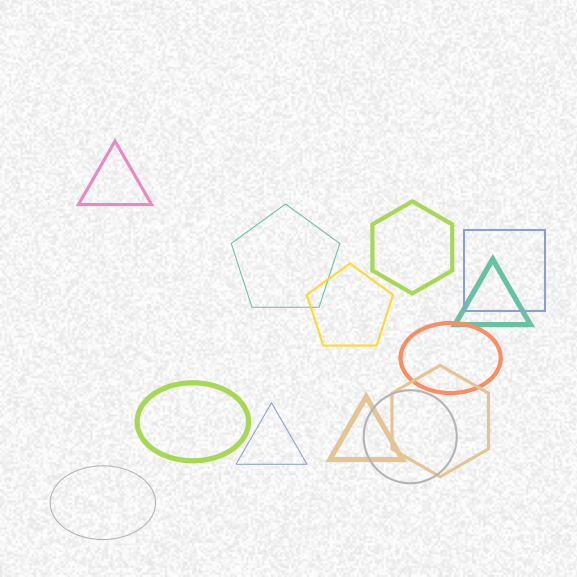[{"shape": "triangle", "thickness": 2.5, "radius": 0.38, "center": [0.853, 0.475]}, {"shape": "pentagon", "thickness": 0.5, "radius": 0.49, "center": [0.494, 0.547]}, {"shape": "oval", "thickness": 2, "radius": 0.43, "center": [0.78, 0.379]}, {"shape": "square", "thickness": 1, "radius": 0.35, "center": [0.873, 0.531]}, {"shape": "triangle", "thickness": 0.5, "radius": 0.35, "center": [0.47, 0.231]}, {"shape": "triangle", "thickness": 1.5, "radius": 0.37, "center": [0.199, 0.682]}, {"shape": "hexagon", "thickness": 2, "radius": 0.4, "center": [0.714, 0.571]}, {"shape": "oval", "thickness": 2.5, "radius": 0.48, "center": [0.334, 0.269]}, {"shape": "pentagon", "thickness": 1, "radius": 0.39, "center": [0.606, 0.464]}, {"shape": "hexagon", "thickness": 1.5, "radius": 0.48, "center": [0.762, 0.27]}, {"shape": "triangle", "thickness": 2.5, "radius": 0.36, "center": [0.634, 0.24]}, {"shape": "circle", "thickness": 1, "radius": 0.4, "center": [0.71, 0.243]}, {"shape": "oval", "thickness": 0.5, "radius": 0.46, "center": [0.178, 0.129]}]